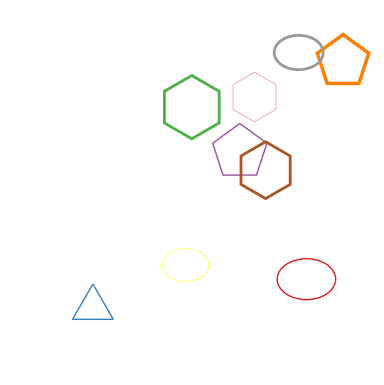[{"shape": "oval", "thickness": 1, "radius": 0.38, "center": [0.796, 0.275]}, {"shape": "triangle", "thickness": 1, "radius": 0.31, "center": [0.241, 0.201]}, {"shape": "hexagon", "thickness": 2, "radius": 0.41, "center": [0.498, 0.722]}, {"shape": "pentagon", "thickness": 1, "radius": 0.37, "center": [0.623, 0.605]}, {"shape": "pentagon", "thickness": 2.5, "radius": 0.35, "center": [0.891, 0.84]}, {"shape": "oval", "thickness": 0.5, "radius": 0.3, "center": [0.482, 0.312]}, {"shape": "hexagon", "thickness": 2, "radius": 0.37, "center": [0.69, 0.558]}, {"shape": "hexagon", "thickness": 0.5, "radius": 0.32, "center": [0.661, 0.748]}, {"shape": "oval", "thickness": 2, "radius": 0.32, "center": [0.776, 0.864]}]